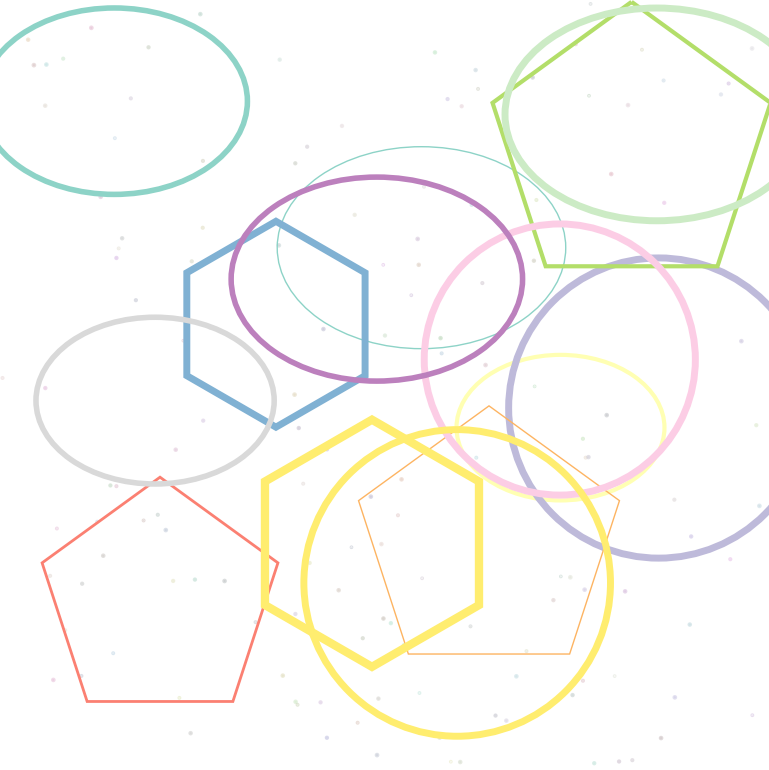[{"shape": "oval", "thickness": 2, "radius": 0.86, "center": [0.148, 0.869]}, {"shape": "oval", "thickness": 0.5, "radius": 0.94, "center": [0.547, 0.678]}, {"shape": "oval", "thickness": 1.5, "radius": 0.68, "center": [0.728, 0.445]}, {"shape": "circle", "thickness": 2.5, "radius": 0.97, "center": [0.856, 0.47]}, {"shape": "pentagon", "thickness": 1, "radius": 0.81, "center": [0.208, 0.219]}, {"shape": "hexagon", "thickness": 2.5, "radius": 0.67, "center": [0.358, 0.579]}, {"shape": "pentagon", "thickness": 0.5, "radius": 0.89, "center": [0.635, 0.295]}, {"shape": "pentagon", "thickness": 1.5, "radius": 0.95, "center": [0.82, 0.808]}, {"shape": "circle", "thickness": 2.5, "radius": 0.88, "center": [0.727, 0.533]}, {"shape": "oval", "thickness": 2, "radius": 0.77, "center": [0.201, 0.48]}, {"shape": "oval", "thickness": 2, "radius": 0.95, "center": [0.489, 0.638]}, {"shape": "oval", "thickness": 2.5, "radius": 0.99, "center": [0.853, 0.851]}, {"shape": "circle", "thickness": 2.5, "radius": 1.0, "center": [0.594, 0.243]}, {"shape": "hexagon", "thickness": 3, "radius": 0.8, "center": [0.483, 0.294]}]